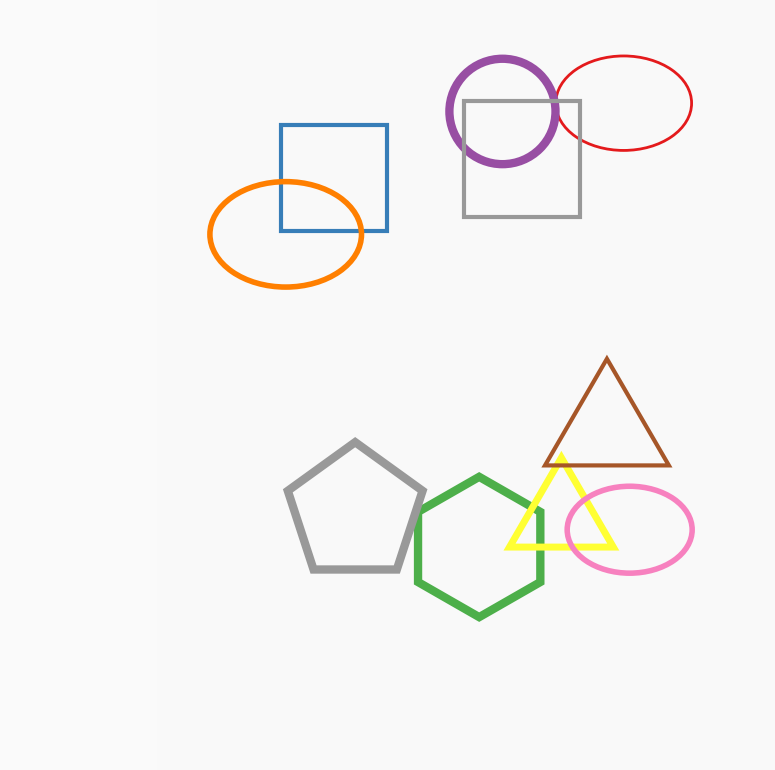[{"shape": "oval", "thickness": 1, "radius": 0.44, "center": [0.805, 0.866]}, {"shape": "square", "thickness": 1.5, "radius": 0.34, "center": [0.431, 0.769]}, {"shape": "hexagon", "thickness": 3, "radius": 0.46, "center": [0.618, 0.29]}, {"shape": "circle", "thickness": 3, "radius": 0.34, "center": [0.648, 0.855]}, {"shape": "oval", "thickness": 2, "radius": 0.49, "center": [0.369, 0.696]}, {"shape": "triangle", "thickness": 2.5, "radius": 0.39, "center": [0.724, 0.328]}, {"shape": "triangle", "thickness": 1.5, "radius": 0.46, "center": [0.783, 0.442]}, {"shape": "oval", "thickness": 2, "radius": 0.4, "center": [0.812, 0.312]}, {"shape": "square", "thickness": 1.5, "radius": 0.38, "center": [0.673, 0.793]}, {"shape": "pentagon", "thickness": 3, "radius": 0.46, "center": [0.458, 0.334]}]